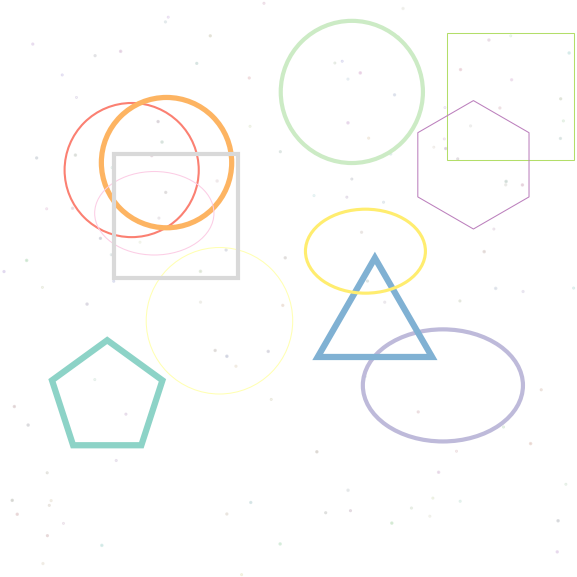[{"shape": "pentagon", "thickness": 3, "radius": 0.5, "center": [0.186, 0.309]}, {"shape": "circle", "thickness": 0.5, "radius": 0.63, "center": [0.38, 0.444]}, {"shape": "oval", "thickness": 2, "radius": 0.69, "center": [0.767, 0.332]}, {"shape": "circle", "thickness": 1, "radius": 0.58, "center": [0.228, 0.705]}, {"shape": "triangle", "thickness": 3, "radius": 0.57, "center": [0.649, 0.438]}, {"shape": "circle", "thickness": 2.5, "radius": 0.56, "center": [0.288, 0.718]}, {"shape": "square", "thickness": 0.5, "radius": 0.55, "center": [0.885, 0.833]}, {"shape": "oval", "thickness": 0.5, "radius": 0.52, "center": [0.267, 0.63]}, {"shape": "square", "thickness": 2, "radius": 0.53, "center": [0.305, 0.625]}, {"shape": "hexagon", "thickness": 0.5, "radius": 0.56, "center": [0.82, 0.714]}, {"shape": "circle", "thickness": 2, "radius": 0.62, "center": [0.609, 0.84]}, {"shape": "oval", "thickness": 1.5, "radius": 0.52, "center": [0.633, 0.564]}]